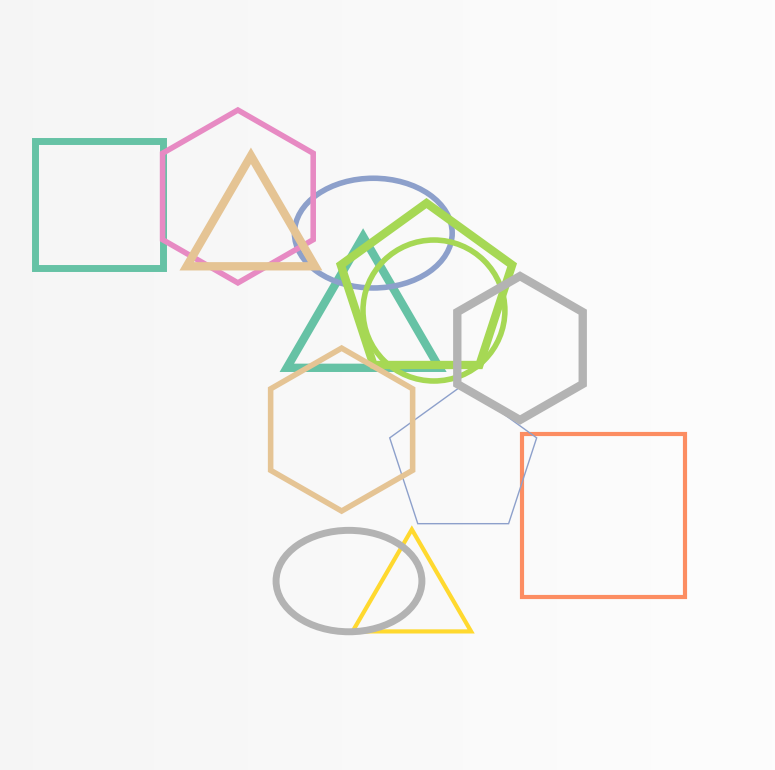[{"shape": "triangle", "thickness": 3, "radius": 0.57, "center": [0.469, 0.579]}, {"shape": "square", "thickness": 2.5, "radius": 0.41, "center": [0.127, 0.734]}, {"shape": "square", "thickness": 1.5, "radius": 0.53, "center": [0.779, 0.33]}, {"shape": "pentagon", "thickness": 0.5, "radius": 0.5, "center": [0.598, 0.401]}, {"shape": "oval", "thickness": 2, "radius": 0.51, "center": [0.482, 0.697]}, {"shape": "hexagon", "thickness": 2, "radius": 0.56, "center": [0.307, 0.745]}, {"shape": "circle", "thickness": 2, "radius": 0.46, "center": [0.56, 0.597]}, {"shape": "pentagon", "thickness": 3, "radius": 0.58, "center": [0.55, 0.62]}, {"shape": "triangle", "thickness": 1.5, "radius": 0.44, "center": [0.531, 0.224]}, {"shape": "triangle", "thickness": 3, "radius": 0.48, "center": [0.324, 0.702]}, {"shape": "hexagon", "thickness": 2, "radius": 0.53, "center": [0.441, 0.442]}, {"shape": "hexagon", "thickness": 3, "radius": 0.47, "center": [0.671, 0.548]}, {"shape": "oval", "thickness": 2.5, "radius": 0.47, "center": [0.45, 0.245]}]